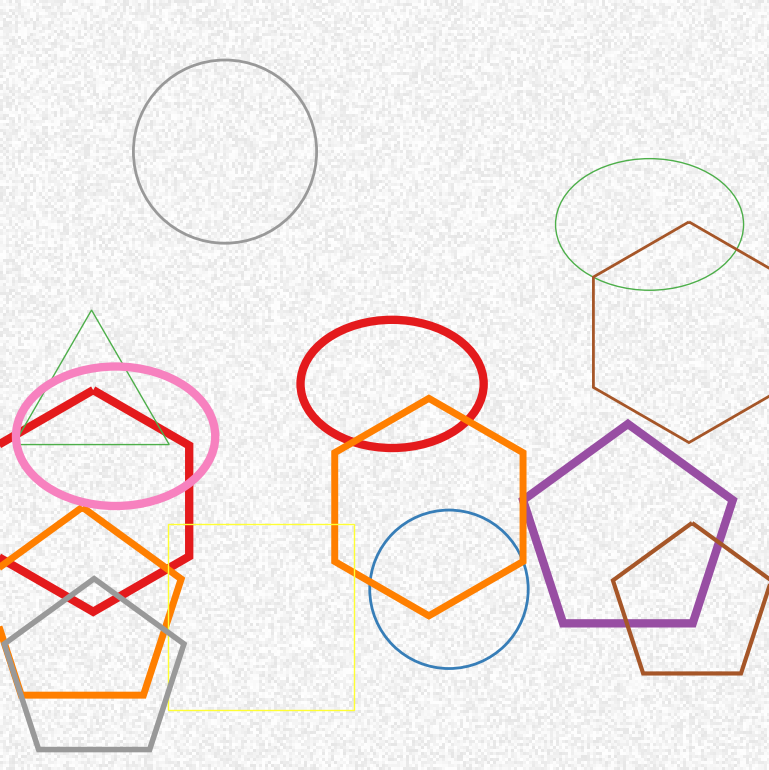[{"shape": "hexagon", "thickness": 3, "radius": 0.72, "center": [0.121, 0.349]}, {"shape": "oval", "thickness": 3, "radius": 0.59, "center": [0.509, 0.501]}, {"shape": "circle", "thickness": 1, "radius": 0.51, "center": [0.583, 0.235]}, {"shape": "oval", "thickness": 0.5, "radius": 0.61, "center": [0.844, 0.709]}, {"shape": "triangle", "thickness": 0.5, "radius": 0.58, "center": [0.119, 0.481]}, {"shape": "pentagon", "thickness": 3, "radius": 0.72, "center": [0.815, 0.306]}, {"shape": "pentagon", "thickness": 2.5, "radius": 0.67, "center": [0.107, 0.206]}, {"shape": "hexagon", "thickness": 2.5, "radius": 0.71, "center": [0.557, 0.341]}, {"shape": "square", "thickness": 0.5, "radius": 0.6, "center": [0.339, 0.199]}, {"shape": "hexagon", "thickness": 1, "radius": 0.72, "center": [0.895, 0.569]}, {"shape": "pentagon", "thickness": 1.5, "radius": 0.54, "center": [0.899, 0.213]}, {"shape": "oval", "thickness": 3, "radius": 0.65, "center": [0.15, 0.433]}, {"shape": "pentagon", "thickness": 2, "radius": 0.61, "center": [0.122, 0.126]}, {"shape": "circle", "thickness": 1, "radius": 0.59, "center": [0.292, 0.803]}]